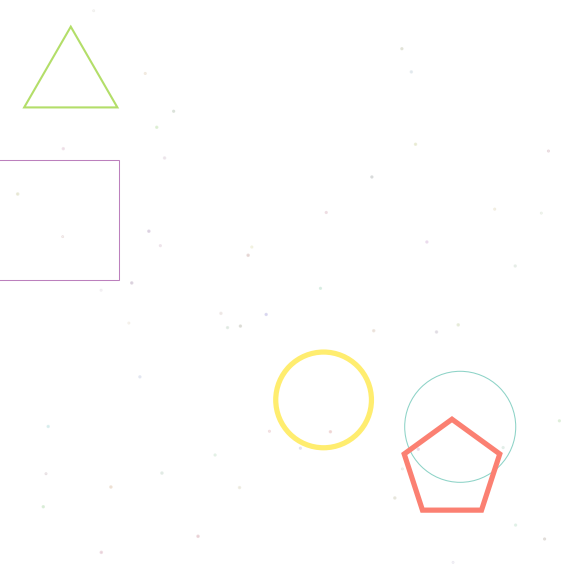[{"shape": "circle", "thickness": 0.5, "radius": 0.48, "center": [0.797, 0.26]}, {"shape": "pentagon", "thickness": 2.5, "radius": 0.43, "center": [0.783, 0.186]}, {"shape": "triangle", "thickness": 1, "radius": 0.47, "center": [0.123, 0.86]}, {"shape": "square", "thickness": 0.5, "radius": 0.52, "center": [0.102, 0.618]}, {"shape": "circle", "thickness": 2.5, "radius": 0.41, "center": [0.56, 0.307]}]